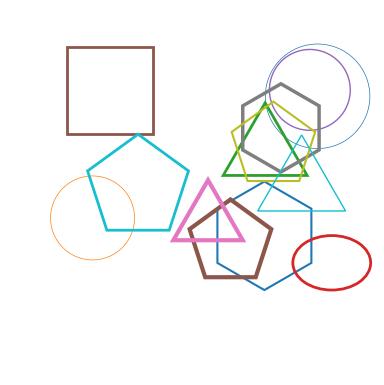[{"shape": "hexagon", "thickness": 1.5, "radius": 0.7, "center": [0.687, 0.388]}, {"shape": "circle", "thickness": 0.5, "radius": 0.68, "center": [0.825, 0.75]}, {"shape": "circle", "thickness": 0.5, "radius": 0.55, "center": [0.24, 0.434]}, {"shape": "triangle", "thickness": 2, "radius": 0.63, "center": [0.689, 0.607]}, {"shape": "oval", "thickness": 2, "radius": 0.51, "center": [0.862, 0.317]}, {"shape": "circle", "thickness": 1, "radius": 0.52, "center": [0.805, 0.767]}, {"shape": "pentagon", "thickness": 3, "radius": 0.56, "center": [0.599, 0.37]}, {"shape": "square", "thickness": 2, "radius": 0.56, "center": [0.286, 0.765]}, {"shape": "triangle", "thickness": 3, "radius": 0.52, "center": [0.54, 0.428]}, {"shape": "hexagon", "thickness": 2.5, "radius": 0.57, "center": [0.73, 0.668]}, {"shape": "pentagon", "thickness": 1.5, "radius": 0.57, "center": [0.71, 0.622]}, {"shape": "pentagon", "thickness": 2, "radius": 0.69, "center": [0.359, 0.513]}, {"shape": "triangle", "thickness": 1, "radius": 0.66, "center": [0.783, 0.518]}]